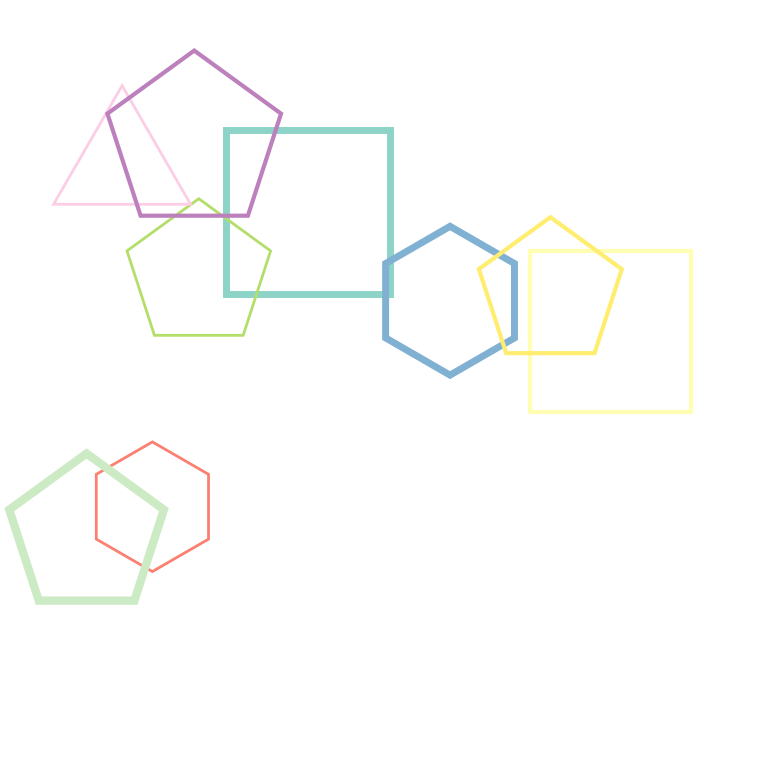[{"shape": "square", "thickness": 2.5, "radius": 0.53, "center": [0.4, 0.724]}, {"shape": "square", "thickness": 1.5, "radius": 0.52, "center": [0.793, 0.569]}, {"shape": "hexagon", "thickness": 1, "radius": 0.42, "center": [0.198, 0.342]}, {"shape": "hexagon", "thickness": 2.5, "radius": 0.48, "center": [0.584, 0.609]}, {"shape": "pentagon", "thickness": 1, "radius": 0.49, "center": [0.258, 0.644]}, {"shape": "triangle", "thickness": 1, "radius": 0.51, "center": [0.159, 0.786]}, {"shape": "pentagon", "thickness": 1.5, "radius": 0.59, "center": [0.252, 0.816]}, {"shape": "pentagon", "thickness": 3, "radius": 0.53, "center": [0.112, 0.305]}, {"shape": "pentagon", "thickness": 1.5, "radius": 0.49, "center": [0.715, 0.62]}]